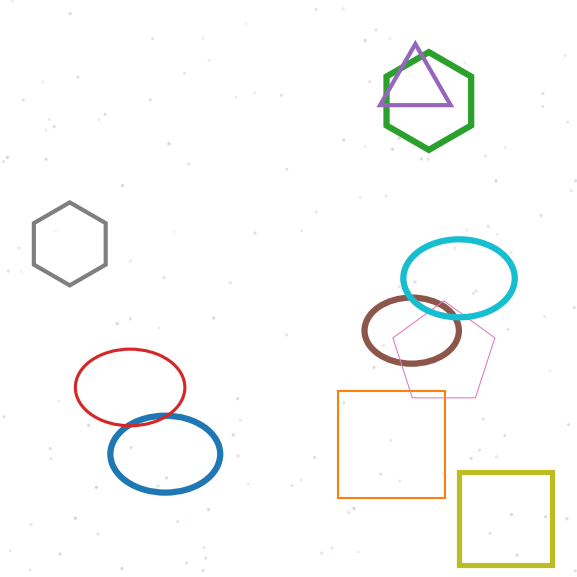[{"shape": "oval", "thickness": 3, "radius": 0.48, "center": [0.286, 0.213]}, {"shape": "square", "thickness": 1, "radius": 0.47, "center": [0.678, 0.229]}, {"shape": "hexagon", "thickness": 3, "radius": 0.42, "center": [0.743, 0.824]}, {"shape": "oval", "thickness": 1.5, "radius": 0.47, "center": [0.225, 0.328]}, {"shape": "triangle", "thickness": 2, "radius": 0.35, "center": [0.719, 0.852]}, {"shape": "oval", "thickness": 3, "radius": 0.41, "center": [0.713, 0.427]}, {"shape": "pentagon", "thickness": 0.5, "radius": 0.46, "center": [0.769, 0.385]}, {"shape": "hexagon", "thickness": 2, "radius": 0.36, "center": [0.121, 0.577]}, {"shape": "square", "thickness": 2.5, "radius": 0.4, "center": [0.875, 0.102]}, {"shape": "oval", "thickness": 3, "radius": 0.48, "center": [0.795, 0.517]}]